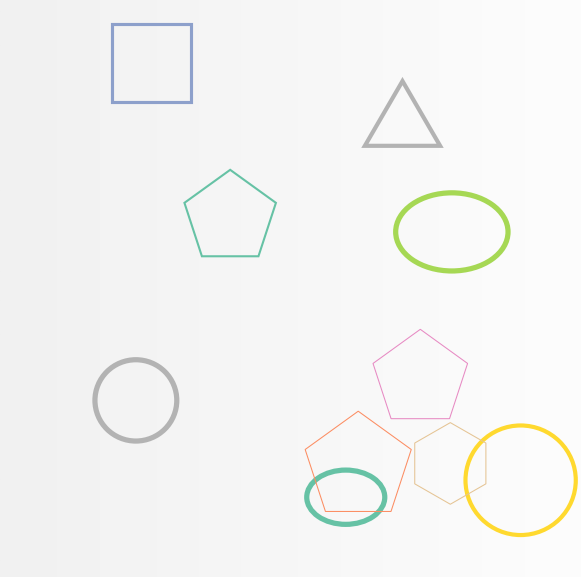[{"shape": "oval", "thickness": 2.5, "radius": 0.34, "center": [0.595, 0.138]}, {"shape": "pentagon", "thickness": 1, "radius": 0.41, "center": [0.396, 0.622]}, {"shape": "pentagon", "thickness": 0.5, "radius": 0.48, "center": [0.616, 0.191]}, {"shape": "square", "thickness": 1.5, "radius": 0.34, "center": [0.26, 0.889]}, {"shape": "pentagon", "thickness": 0.5, "radius": 0.43, "center": [0.723, 0.343]}, {"shape": "oval", "thickness": 2.5, "radius": 0.48, "center": [0.777, 0.598]}, {"shape": "circle", "thickness": 2, "radius": 0.47, "center": [0.896, 0.168]}, {"shape": "hexagon", "thickness": 0.5, "radius": 0.35, "center": [0.775, 0.197]}, {"shape": "circle", "thickness": 2.5, "radius": 0.35, "center": [0.234, 0.306]}, {"shape": "triangle", "thickness": 2, "radius": 0.37, "center": [0.692, 0.784]}]